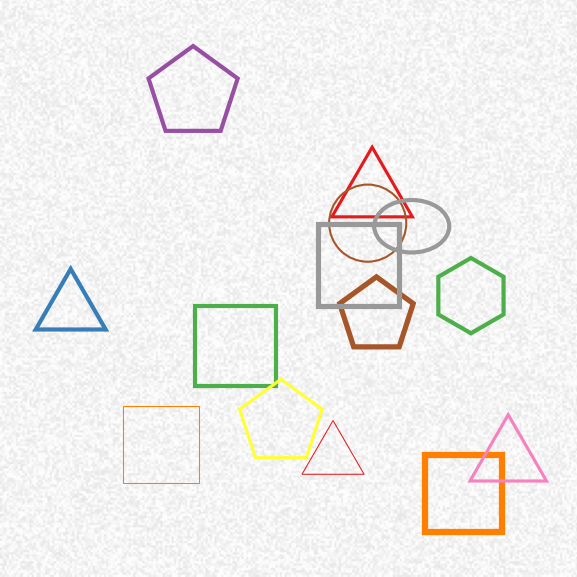[{"shape": "triangle", "thickness": 0.5, "radius": 0.31, "center": [0.577, 0.209]}, {"shape": "triangle", "thickness": 1.5, "radius": 0.4, "center": [0.644, 0.664]}, {"shape": "triangle", "thickness": 2, "radius": 0.35, "center": [0.122, 0.464]}, {"shape": "square", "thickness": 2, "radius": 0.35, "center": [0.408, 0.4]}, {"shape": "hexagon", "thickness": 2, "radius": 0.33, "center": [0.815, 0.487]}, {"shape": "pentagon", "thickness": 2, "radius": 0.41, "center": [0.334, 0.838]}, {"shape": "square", "thickness": 3, "radius": 0.33, "center": [0.802, 0.145]}, {"shape": "square", "thickness": 0.5, "radius": 0.33, "center": [0.279, 0.23]}, {"shape": "pentagon", "thickness": 1.5, "radius": 0.38, "center": [0.486, 0.267]}, {"shape": "pentagon", "thickness": 2.5, "radius": 0.34, "center": [0.652, 0.453]}, {"shape": "circle", "thickness": 1, "radius": 0.33, "center": [0.637, 0.613]}, {"shape": "triangle", "thickness": 1.5, "radius": 0.38, "center": [0.88, 0.204]}, {"shape": "square", "thickness": 2.5, "radius": 0.35, "center": [0.62, 0.54]}, {"shape": "oval", "thickness": 2, "radius": 0.32, "center": [0.713, 0.607]}]